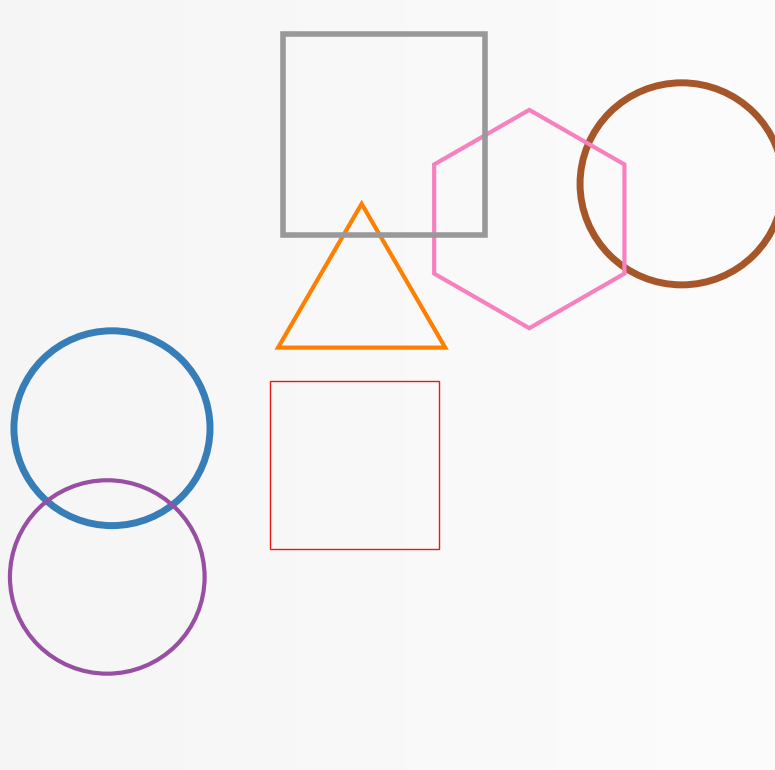[{"shape": "square", "thickness": 0.5, "radius": 0.55, "center": [0.457, 0.397]}, {"shape": "circle", "thickness": 2.5, "radius": 0.63, "center": [0.144, 0.444]}, {"shape": "circle", "thickness": 1.5, "radius": 0.63, "center": [0.138, 0.251]}, {"shape": "triangle", "thickness": 1.5, "radius": 0.62, "center": [0.467, 0.611]}, {"shape": "circle", "thickness": 2.5, "radius": 0.66, "center": [0.88, 0.761]}, {"shape": "hexagon", "thickness": 1.5, "radius": 0.71, "center": [0.683, 0.716]}, {"shape": "square", "thickness": 2, "radius": 0.65, "center": [0.495, 0.825]}]